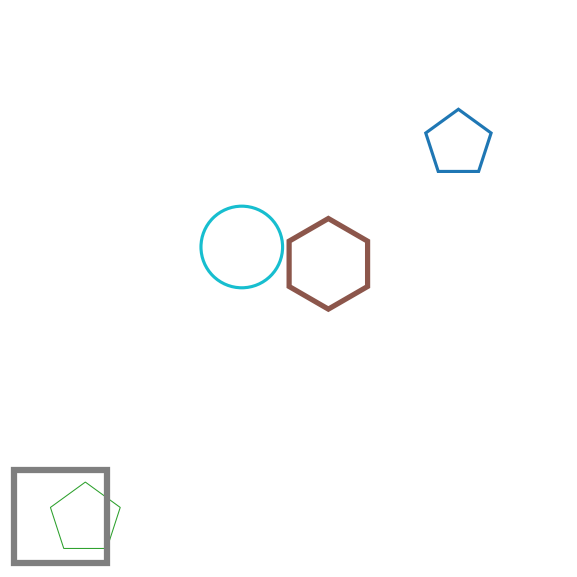[{"shape": "pentagon", "thickness": 1.5, "radius": 0.3, "center": [0.794, 0.75]}, {"shape": "pentagon", "thickness": 0.5, "radius": 0.32, "center": [0.148, 0.101]}, {"shape": "hexagon", "thickness": 2.5, "radius": 0.39, "center": [0.569, 0.542]}, {"shape": "square", "thickness": 3, "radius": 0.4, "center": [0.105, 0.105]}, {"shape": "circle", "thickness": 1.5, "radius": 0.35, "center": [0.419, 0.571]}]